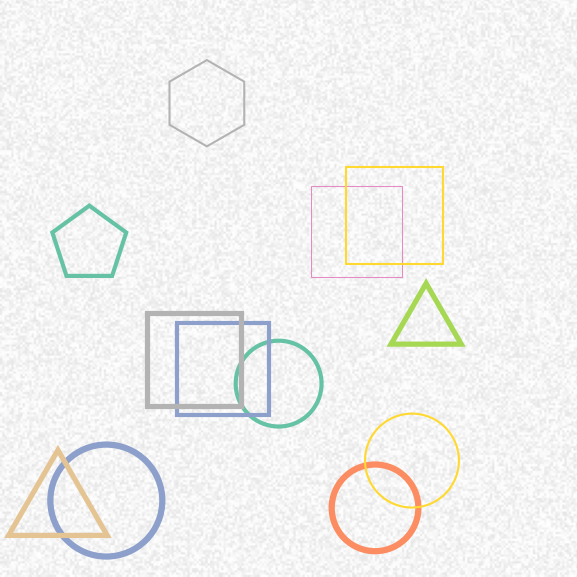[{"shape": "circle", "thickness": 2, "radius": 0.37, "center": [0.482, 0.335]}, {"shape": "pentagon", "thickness": 2, "radius": 0.34, "center": [0.155, 0.576]}, {"shape": "circle", "thickness": 3, "radius": 0.38, "center": [0.649, 0.12]}, {"shape": "circle", "thickness": 3, "radius": 0.48, "center": [0.184, 0.132]}, {"shape": "square", "thickness": 2, "radius": 0.4, "center": [0.386, 0.361]}, {"shape": "square", "thickness": 0.5, "radius": 0.4, "center": [0.617, 0.598]}, {"shape": "triangle", "thickness": 2.5, "radius": 0.35, "center": [0.738, 0.438]}, {"shape": "circle", "thickness": 1, "radius": 0.41, "center": [0.713, 0.202]}, {"shape": "square", "thickness": 1, "radius": 0.42, "center": [0.683, 0.625]}, {"shape": "triangle", "thickness": 2.5, "radius": 0.49, "center": [0.1, 0.121]}, {"shape": "hexagon", "thickness": 1, "radius": 0.37, "center": [0.358, 0.82]}, {"shape": "square", "thickness": 2.5, "radius": 0.41, "center": [0.336, 0.377]}]